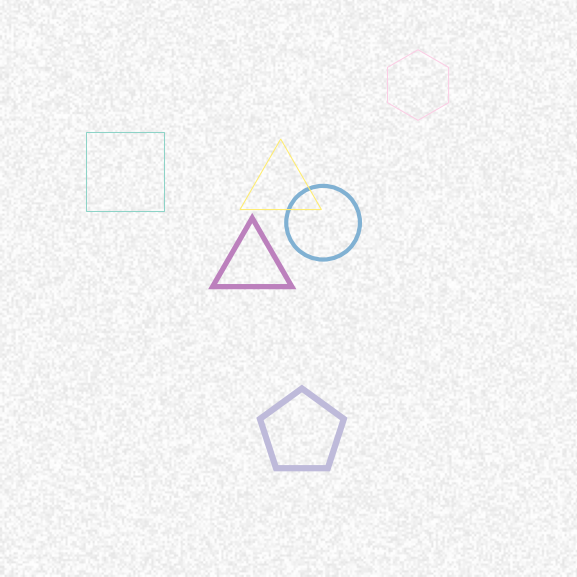[{"shape": "square", "thickness": 0.5, "radius": 0.34, "center": [0.216, 0.702]}, {"shape": "pentagon", "thickness": 3, "radius": 0.38, "center": [0.523, 0.25]}, {"shape": "circle", "thickness": 2, "radius": 0.32, "center": [0.559, 0.613]}, {"shape": "hexagon", "thickness": 0.5, "radius": 0.31, "center": [0.724, 0.852]}, {"shape": "triangle", "thickness": 2.5, "radius": 0.4, "center": [0.437, 0.542]}, {"shape": "triangle", "thickness": 0.5, "radius": 0.41, "center": [0.486, 0.677]}]